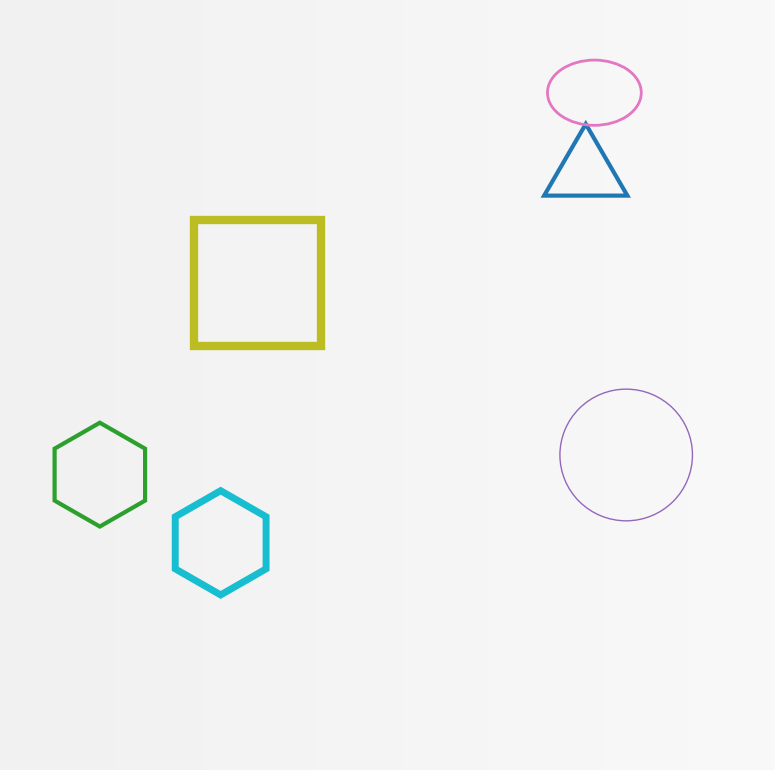[{"shape": "triangle", "thickness": 1.5, "radius": 0.31, "center": [0.756, 0.777]}, {"shape": "hexagon", "thickness": 1.5, "radius": 0.34, "center": [0.129, 0.384]}, {"shape": "circle", "thickness": 0.5, "radius": 0.43, "center": [0.808, 0.409]}, {"shape": "oval", "thickness": 1, "radius": 0.3, "center": [0.767, 0.88]}, {"shape": "square", "thickness": 3, "radius": 0.41, "center": [0.332, 0.633]}, {"shape": "hexagon", "thickness": 2.5, "radius": 0.34, "center": [0.285, 0.295]}]